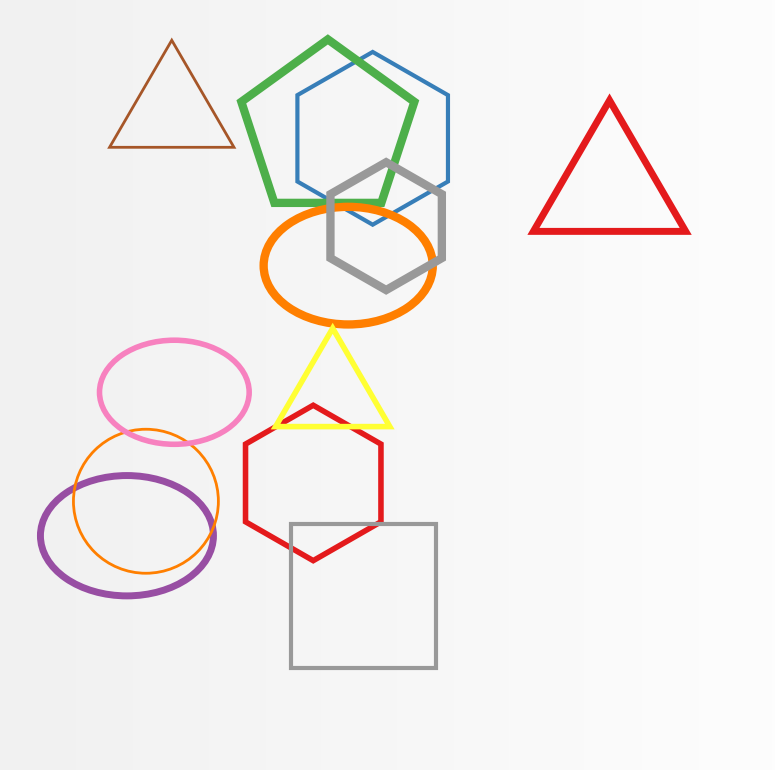[{"shape": "hexagon", "thickness": 2, "radius": 0.5, "center": [0.404, 0.373]}, {"shape": "triangle", "thickness": 2.5, "radius": 0.57, "center": [0.787, 0.756]}, {"shape": "hexagon", "thickness": 1.5, "radius": 0.56, "center": [0.481, 0.82]}, {"shape": "pentagon", "thickness": 3, "radius": 0.59, "center": [0.423, 0.831]}, {"shape": "oval", "thickness": 2.5, "radius": 0.56, "center": [0.164, 0.304]}, {"shape": "circle", "thickness": 1, "radius": 0.47, "center": [0.188, 0.349]}, {"shape": "oval", "thickness": 3, "radius": 0.55, "center": [0.449, 0.655]}, {"shape": "triangle", "thickness": 2, "radius": 0.43, "center": [0.429, 0.489]}, {"shape": "triangle", "thickness": 1, "radius": 0.46, "center": [0.222, 0.855]}, {"shape": "oval", "thickness": 2, "radius": 0.48, "center": [0.225, 0.491]}, {"shape": "hexagon", "thickness": 3, "radius": 0.42, "center": [0.498, 0.706]}, {"shape": "square", "thickness": 1.5, "radius": 0.47, "center": [0.47, 0.226]}]